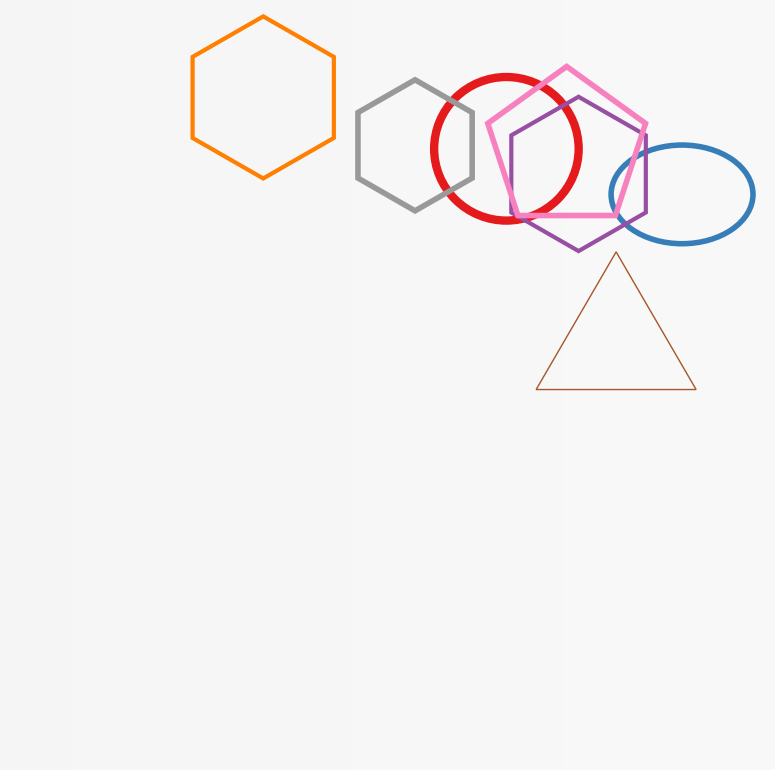[{"shape": "circle", "thickness": 3, "radius": 0.47, "center": [0.653, 0.807]}, {"shape": "oval", "thickness": 2, "radius": 0.46, "center": [0.88, 0.748]}, {"shape": "hexagon", "thickness": 1.5, "radius": 0.5, "center": [0.747, 0.774]}, {"shape": "hexagon", "thickness": 1.5, "radius": 0.53, "center": [0.34, 0.873]}, {"shape": "triangle", "thickness": 0.5, "radius": 0.6, "center": [0.795, 0.554]}, {"shape": "pentagon", "thickness": 2, "radius": 0.54, "center": [0.731, 0.807]}, {"shape": "hexagon", "thickness": 2, "radius": 0.43, "center": [0.536, 0.811]}]